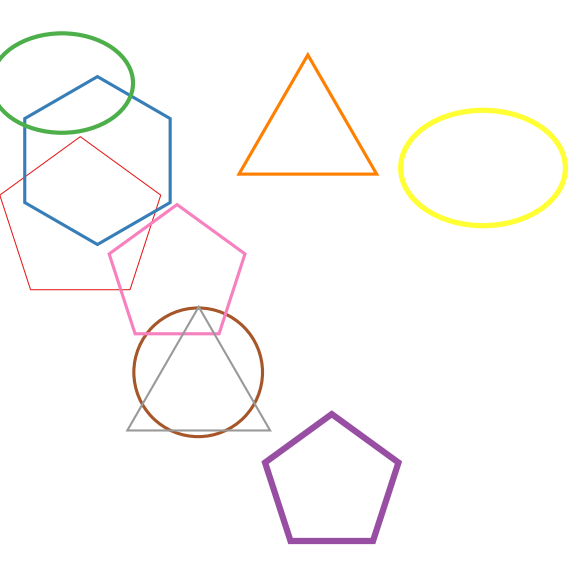[{"shape": "pentagon", "thickness": 0.5, "radius": 0.73, "center": [0.139, 0.616]}, {"shape": "hexagon", "thickness": 1.5, "radius": 0.73, "center": [0.169, 0.721]}, {"shape": "oval", "thickness": 2, "radius": 0.61, "center": [0.107, 0.855]}, {"shape": "pentagon", "thickness": 3, "radius": 0.61, "center": [0.574, 0.161]}, {"shape": "triangle", "thickness": 1.5, "radius": 0.69, "center": [0.533, 0.766]}, {"shape": "oval", "thickness": 2.5, "radius": 0.71, "center": [0.836, 0.708]}, {"shape": "circle", "thickness": 1.5, "radius": 0.56, "center": [0.343, 0.354]}, {"shape": "pentagon", "thickness": 1.5, "radius": 0.62, "center": [0.307, 0.521]}, {"shape": "triangle", "thickness": 1, "radius": 0.71, "center": [0.344, 0.325]}]